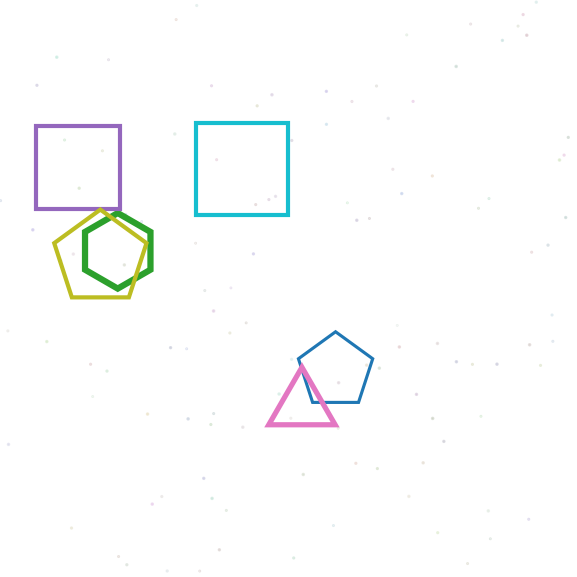[{"shape": "pentagon", "thickness": 1.5, "radius": 0.34, "center": [0.581, 0.357]}, {"shape": "hexagon", "thickness": 3, "radius": 0.33, "center": [0.204, 0.565]}, {"shape": "square", "thickness": 2, "radius": 0.36, "center": [0.135, 0.709]}, {"shape": "triangle", "thickness": 2.5, "radius": 0.33, "center": [0.523, 0.297]}, {"shape": "pentagon", "thickness": 2, "radius": 0.42, "center": [0.174, 0.552]}, {"shape": "square", "thickness": 2, "radius": 0.4, "center": [0.419, 0.707]}]